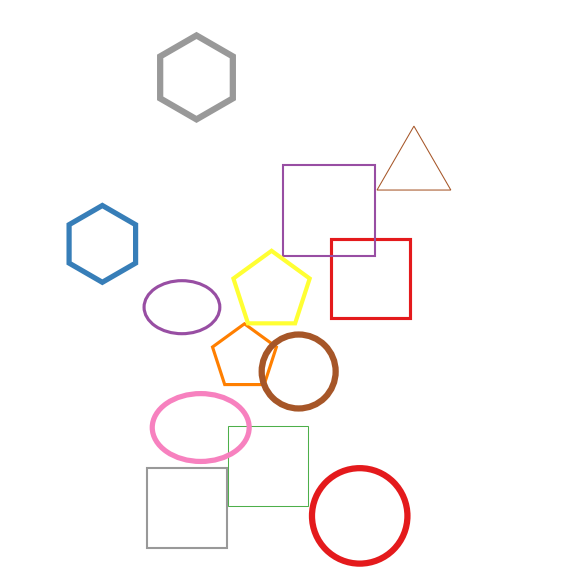[{"shape": "square", "thickness": 1.5, "radius": 0.34, "center": [0.641, 0.517]}, {"shape": "circle", "thickness": 3, "radius": 0.41, "center": [0.623, 0.106]}, {"shape": "hexagon", "thickness": 2.5, "radius": 0.33, "center": [0.177, 0.577]}, {"shape": "square", "thickness": 0.5, "radius": 0.34, "center": [0.464, 0.193]}, {"shape": "square", "thickness": 1, "radius": 0.4, "center": [0.569, 0.635]}, {"shape": "oval", "thickness": 1.5, "radius": 0.33, "center": [0.315, 0.467]}, {"shape": "pentagon", "thickness": 1.5, "radius": 0.29, "center": [0.423, 0.38]}, {"shape": "pentagon", "thickness": 2, "radius": 0.35, "center": [0.47, 0.495]}, {"shape": "circle", "thickness": 3, "radius": 0.32, "center": [0.517, 0.356]}, {"shape": "triangle", "thickness": 0.5, "radius": 0.37, "center": [0.717, 0.707]}, {"shape": "oval", "thickness": 2.5, "radius": 0.42, "center": [0.348, 0.259]}, {"shape": "square", "thickness": 1, "radius": 0.35, "center": [0.324, 0.119]}, {"shape": "hexagon", "thickness": 3, "radius": 0.36, "center": [0.34, 0.865]}]